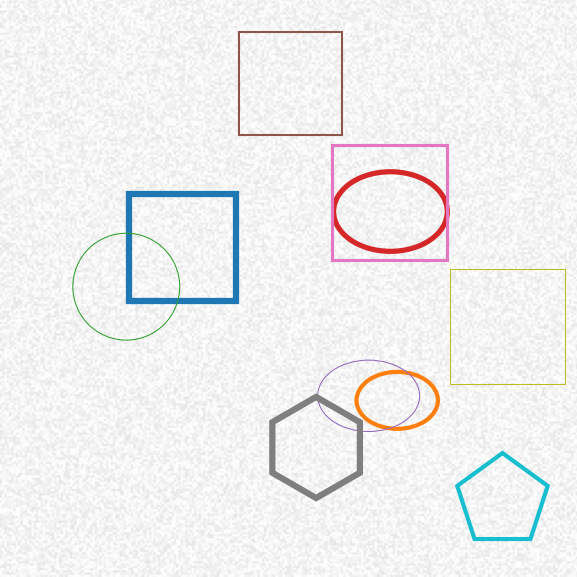[{"shape": "square", "thickness": 3, "radius": 0.47, "center": [0.316, 0.571]}, {"shape": "oval", "thickness": 2, "radius": 0.35, "center": [0.688, 0.306]}, {"shape": "circle", "thickness": 0.5, "radius": 0.46, "center": [0.219, 0.503]}, {"shape": "oval", "thickness": 2.5, "radius": 0.49, "center": [0.676, 0.633]}, {"shape": "oval", "thickness": 0.5, "radius": 0.44, "center": [0.638, 0.314]}, {"shape": "square", "thickness": 1, "radius": 0.45, "center": [0.503, 0.855]}, {"shape": "square", "thickness": 1.5, "radius": 0.5, "center": [0.674, 0.648]}, {"shape": "hexagon", "thickness": 3, "radius": 0.44, "center": [0.547, 0.224]}, {"shape": "square", "thickness": 0.5, "radius": 0.5, "center": [0.879, 0.434]}, {"shape": "pentagon", "thickness": 2, "radius": 0.41, "center": [0.87, 0.132]}]